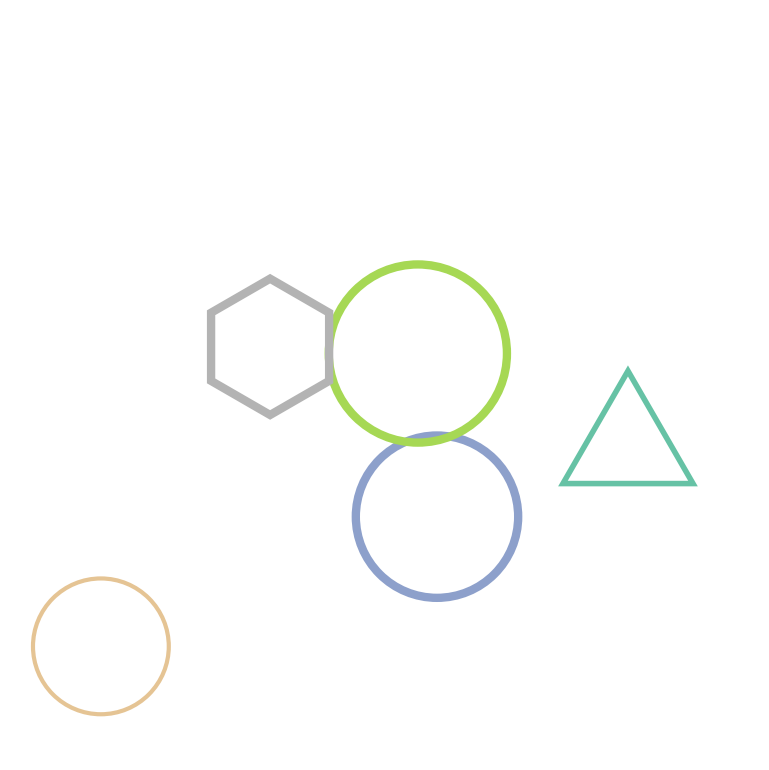[{"shape": "triangle", "thickness": 2, "radius": 0.49, "center": [0.816, 0.421]}, {"shape": "circle", "thickness": 3, "radius": 0.53, "center": [0.568, 0.329]}, {"shape": "circle", "thickness": 3, "radius": 0.58, "center": [0.543, 0.541]}, {"shape": "circle", "thickness": 1.5, "radius": 0.44, "center": [0.131, 0.161]}, {"shape": "hexagon", "thickness": 3, "radius": 0.44, "center": [0.351, 0.55]}]